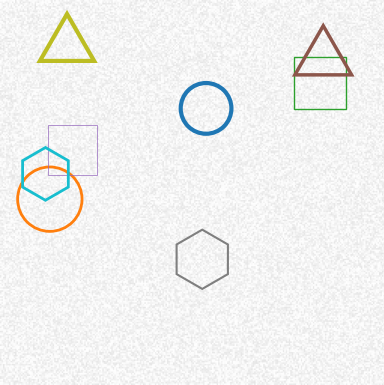[{"shape": "circle", "thickness": 3, "radius": 0.33, "center": [0.535, 0.718]}, {"shape": "circle", "thickness": 2, "radius": 0.42, "center": [0.129, 0.483]}, {"shape": "square", "thickness": 1, "radius": 0.34, "center": [0.832, 0.784]}, {"shape": "square", "thickness": 0.5, "radius": 0.32, "center": [0.188, 0.61]}, {"shape": "triangle", "thickness": 2.5, "radius": 0.43, "center": [0.84, 0.848]}, {"shape": "hexagon", "thickness": 1.5, "radius": 0.38, "center": [0.525, 0.326]}, {"shape": "triangle", "thickness": 3, "radius": 0.41, "center": [0.174, 0.882]}, {"shape": "hexagon", "thickness": 2, "radius": 0.34, "center": [0.118, 0.548]}]